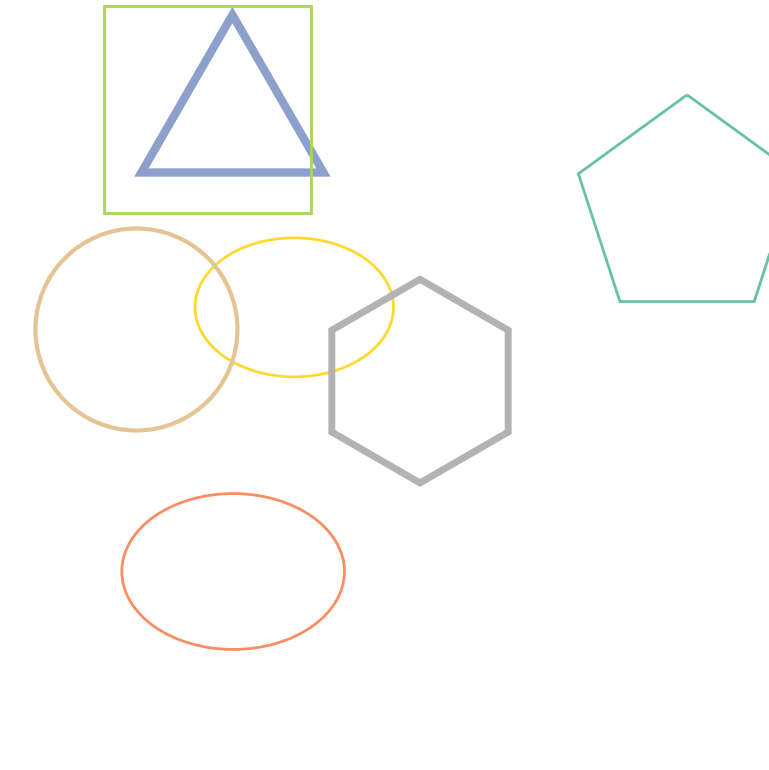[{"shape": "pentagon", "thickness": 1, "radius": 0.74, "center": [0.892, 0.728]}, {"shape": "oval", "thickness": 1, "radius": 0.72, "center": [0.303, 0.258]}, {"shape": "triangle", "thickness": 3, "radius": 0.68, "center": [0.302, 0.844]}, {"shape": "square", "thickness": 1, "radius": 0.67, "center": [0.27, 0.858]}, {"shape": "oval", "thickness": 1, "radius": 0.64, "center": [0.382, 0.601]}, {"shape": "circle", "thickness": 1.5, "radius": 0.66, "center": [0.177, 0.572]}, {"shape": "hexagon", "thickness": 2.5, "radius": 0.66, "center": [0.545, 0.505]}]